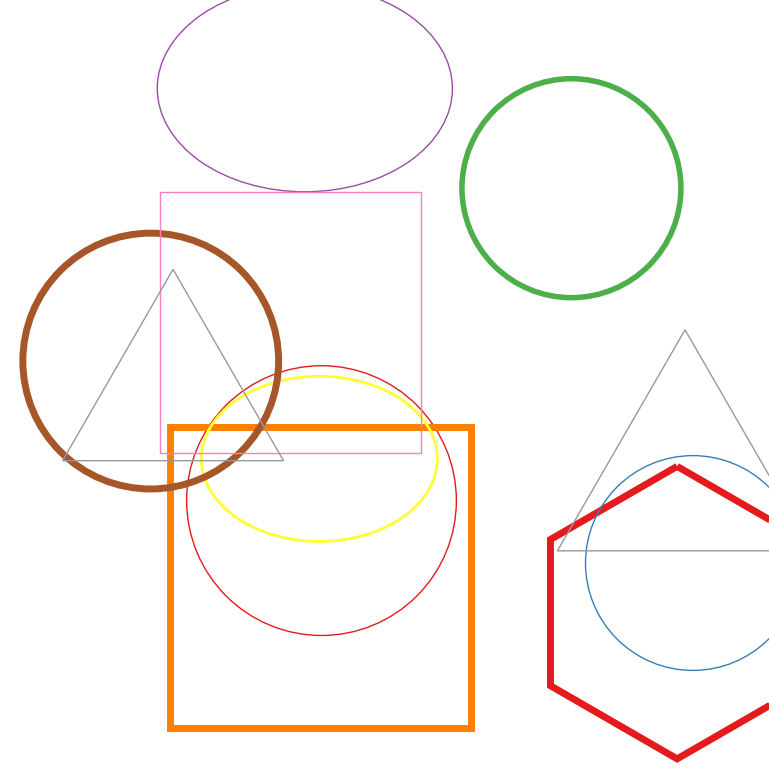[{"shape": "circle", "thickness": 0.5, "radius": 0.88, "center": [0.418, 0.35]}, {"shape": "hexagon", "thickness": 2.5, "radius": 0.95, "center": [0.879, 0.204]}, {"shape": "circle", "thickness": 0.5, "radius": 0.7, "center": [0.9, 0.269]}, {"shape": "circle", "thickness": 2, "radius": 0.71, "center": [0.742, 0.756]}, {"shape": "oval", "thickness": 0.5, "radius": 0.96, "center": [0.396, 0.885]}, {"shape": "square", "thickness": 2.5, "radius": 0.98, "center": [0.416, 0.25]}, {"shape": "oval", "thickness": 1, "radius": 0.77, "center": [0.415, 0.404]}, {"shape": "circle", "thickness": 2.5, "radius": 0.83, "center": [0.196, 0.531]}, {"shape": "square", "thickness": 0.5, "radius": 0.85, "center": [0.377, 0.581]}, {"shape": "triangle", "thickness": 0.5, "radius": 0.96, "center": [0.89, 0.38]}, {"shape": "triangle", "thickness": 0.5, "radius": 0.83, "center": [0.225, 0.485]}]